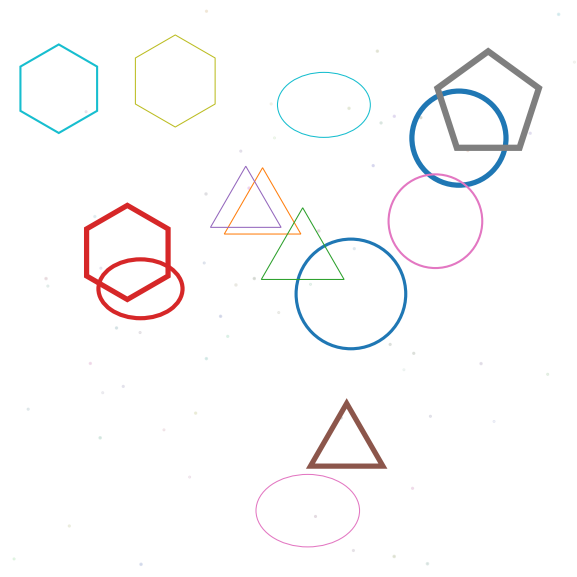[{"shape": "circle", "thickness": 1.5, "radius": 0.47, "center": [0.608, 0.49]}, {"shape": "circle", "thickness": 2.5, "radius": 0.41, "center": [0.795, 0.76]}, {"shape": "triangle", "thickness": 0.5, "radius": 0.38, "center": [0.455, 0.632]}, {"shape": "triangle", "thickness": 0.5, "radius": 0.41, "center": [0.524, 0.557]}, {"shape": "hexagon", "thickness": 2.5, "radius": 0.41, "center": [0.22, 0.562]}, {"shape": "oval", "thickness": 2, "radius": 0.36, "center": [0.243, 0.499]}, {"shape": "triangle", "thickness": 0.5, "radius": 0.35, "center": [0.426, 0.641]}, {"shape": "triangle", "thickness": 2.5, "radius": 0.36, "center": [0.6, 0.228]}, {"shape": "circle", "thickness": 1, "radius": 0.41, "center": [0.754, 0.616]}, {"shape": "oval", "thickness": 0.5, "radius": 0.45, "center": [0.533, 0.115]}, {"shape": "pentagon", "thickness": 3, "radius": 0.46, "center": [0.845, 0.818]}, {"shape": "hexagon", "thickness": 0.5, "radius": 0.4, "center": [0.303, 0.859]}, {"shape": "hexagon", "thickness": 1, "radius": 0.38, "center": [0.102, 0.846]}, {"shape": "oval", "thickness": 0.5, "radius": 0.4, "center": [0.561, 0.818]}]